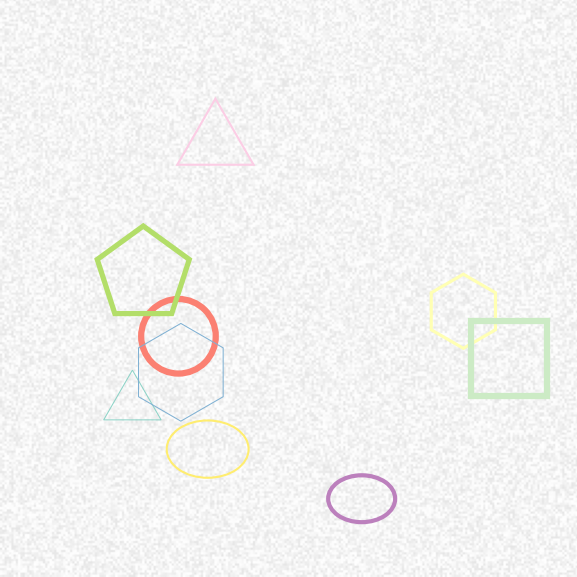[{"shape": "triangle", "thickness": 0.5, "radius": 0.29, "center": [0.229, 0.301]}, {"shape": "hexagon", "thickness": 1.5, "radius": 0.32, "center": [0.802, 0.46]}, {"shape": "circle", "thickness": 3, "radius": 0.32, "center": [0.309, 0.417]}, {"shape": "hexagon", "thickness": 0.5, "radius": 0.42, "center": [0.313, 0.354]}, {"shape": "pentagon", "thickness": 2.5, "radius": 0.42, "center": [0.248, 0.524]}, {"shape": "triangle", "thickness": 1, "radius": 0.38, "center": [0.373, 0.752]}, {"shape": "oval", "thickness": 2, "radius": 0.29, "center": [0.626, 0.136]}, {"shape": "square", "thickness": 3, "radius": 0.33, "center": [0.882, 0.379]}, {"shape": "oval", "thickness": 1, "radius": 0.35, "center": [0.36, 0.221]}]